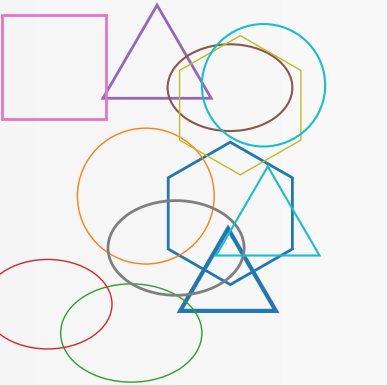[{"shape": "hexagon", "thickness": 2, "radius": 0.93, "center": [0.594, 0.446]}, {"shape": "triangle", "thickness": 3, "radius": 0.71, "center": [0.589, 0.264]}, {"shape": "circle", "thickness": 1, "radius": 0.88, "center": [0.376, 0.491]}, {"shape": "oval", "thickness": 1, "radius": 0.91, "center": [0.339, 0.135]}, {"shape": "oval", "thickness": 1, "radius": 0.83, "center": [0.123, 0.21]}, {"shape": "triangle", "thickness": 2, "radius": 0.81, "center": [0.405, 0.825]}, {"shape": "oval", "thickness": 1.5, "radius": 0.8, "center": [0.594, 0.772]}, {"shape": "square", "thickness": 2, "radius": 0.67, "center": [0.139, 0.825]}, {"shape": "oval", "thickness": 2, "radius": 0.88, "center": [0.454, 0.356]}, {"shape": "hexagon", "thickness": 1, "radius": 0.9, "center": [0.62, 0.727]}, {"shape": "circle", "thickness": 1.5, "radius": 0.8, "center": [0.68, 0.779]}, {"shape": "triangle", "thickness": 1.5, "radius": 0.77, "center": [0.691, 0.413]}]